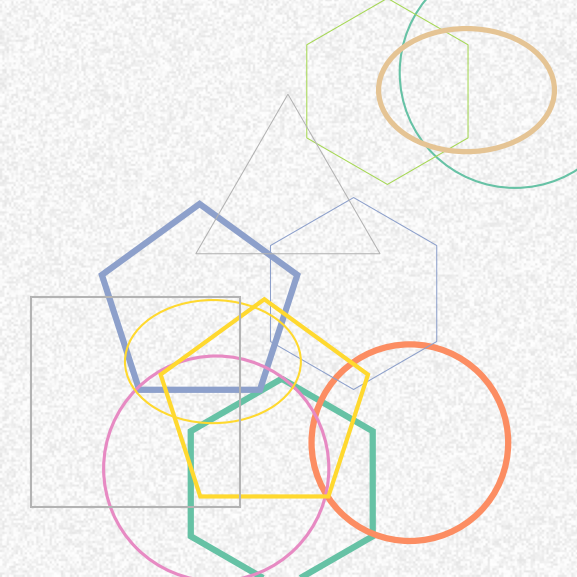[{"shape": "circle", "thickness": 1, "radius": 1.0, "center": [0.892, 0.873]}, {"shape": "hexagon", "thickness": 3, "radius": 0.91, "center": [0.488, 0.161]}, {"shape": "circle", "thickness": 3, "radius": 0.85, "center": [0.71, 0.233]}, {"shape": "hexagon", "thickness": 0.5, "radius": 0.83, "center": [0.612, 0.491]}, {"shape": "pentagon", "thickness": 3, "radius": 0.89, "center": [0.346, 0.468]}, {"shape": "circle", "thickness": 1.5, "radius": 0.97, "center": [0.374, 0.188]}, {"shape": "hexagon", "thickness": 0.5, "radius": 0.81, "center": [0.671, 0.841]}, {"shape": "pentagon", "thickness": 2, "radius": 0.94, "center": [0.458, 0.292]}, {"shape": "oval", "thickness": 1, "radius": 0.76, "center": [0.369, 0.373]}, {"shape": "oval", "thickness": 2.5, "radius": 0.76, "center": [0.808, 0.843]}, {"shape": "square", "thickness": 1, "radius": 0.91, "center": [0.234, 0.303]}, {"shape": "triangle", "thickness": 0.5, "radius": 0.92, "center": [0.499, 0.652]}]